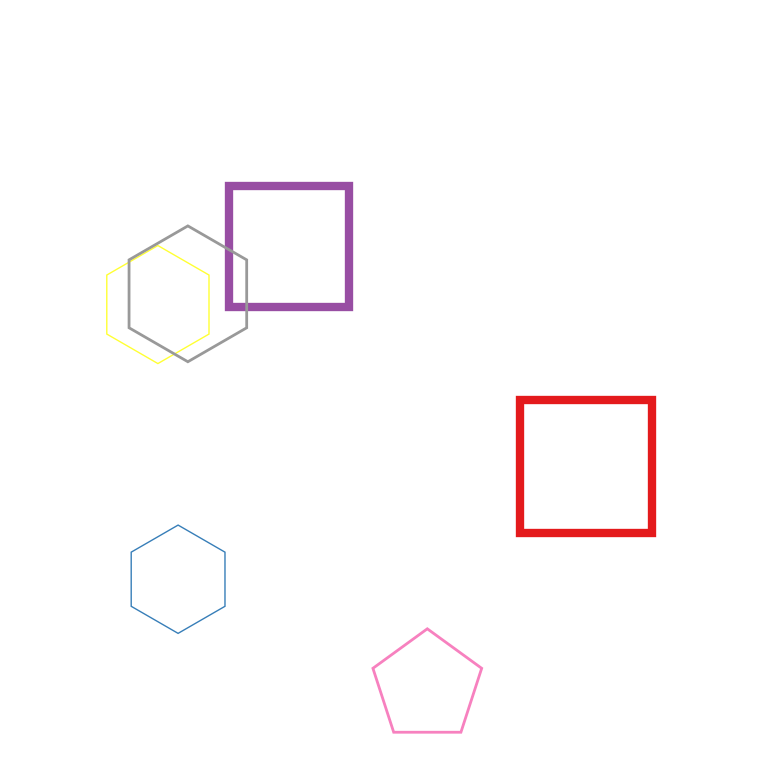[{"shape": "square", "thickness": 3, "radius": 0.43, "center": [0.761, 0.394]}, {"shape": "hexagon", "thickness": 0.5, "radius": 0.35, "center": [0.231, 0.248]}, {"shape": "square", "thickness": 3, "radius": 0.39, "center": [0.375, 0.68]}, {"shape": "hexagon", "thickness": 0.5, "radius": 0.38, "center": [0.205, 0.604]}, {"shape": "pentagon", "thickness": 1, "radius": 0.37, "center": [0.555, 0.109]}, {"shape": "hexagon", "thickness": 1, "radius": 0.44, "center": [0.244, 0.618]}]